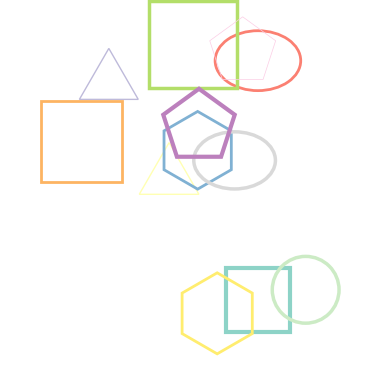[{"shape": "square", "thickness": 3, "radius": 0.41, "center": [0.669, 0.22]}, {"shape": "triangle", "thickness": 1, "radius": 0.45, "center": [0.439, 0.54]}, {"shape": "triangle", "thickness": 1, "radius": 0.44, "center": [0.283, 0.786]}, {"shape": "oval", "thickness": 2, "radius": 0.56, "center": [0.67, 0.842]}, {"shape": "hexagon", "thickness": 2, "radius": 0.5, "center": [0.513, 0.61]}, {"shape": "square", "thickness": 2, "radius": 0.53, "center": [0.212, 0.632]}, {"shape": "square", "thickness": 2.5, "radius": 0.57, "center": [0.501, 0.885]}, {"shape": "pentagon", "thickness": 0.5, "radius": 0.45, "center": [0.63, 0.866]}, {"shape": "oval", "thickness": 2.5, "radius": 0.53, "center": [0.609, 0.583]}, {"shape": "pentagon", "thickness": 3, "radius": 0.49, "center": [0.517, 0.672]}, {"shape": "circle", "thickness": 2.5, "radius": 0.43, "center": [0.794, 0.247]}, {"shape": "hexagon", "thickness": 2, "radius": 0.53, "center": [0.564, 0.186]}]